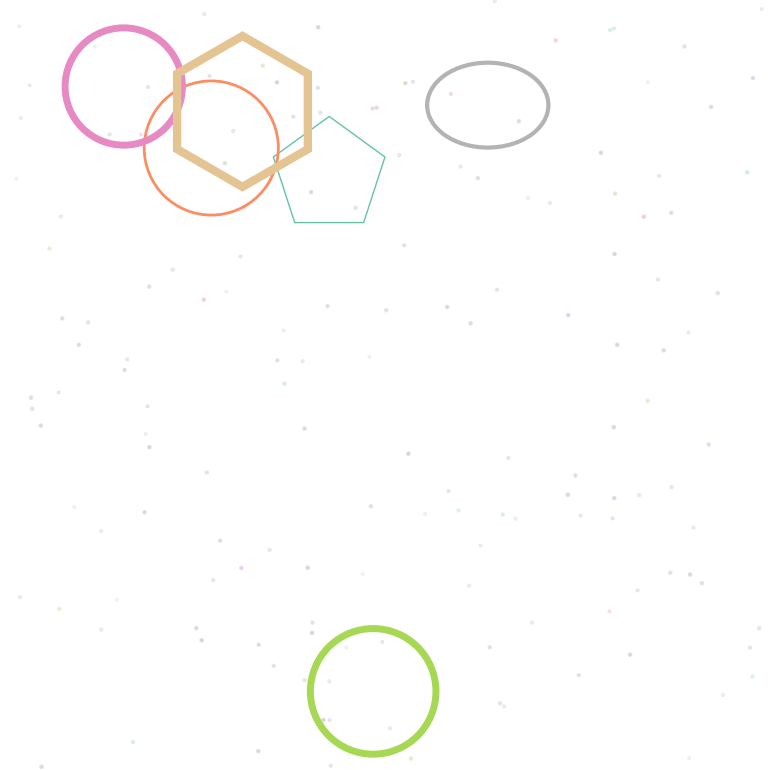[{"shape": "pentagon", "thickness": 0.5, "radius": 0.38, "center": [0.428, 0.773]}, {"shape": "circle", "thickness": 1, "radius": 0.44, "center": [0.274, 0.808]}, {"shape": "circle", "thickness": 2.5, "radius": 0.38, "center": [0.161, 0.888]}, {"shape": "circle", "thickness": 2.5, "radius": 0.41, "center": [0.485, 0.102]}, {"shape": "hexagon", "thickness": 3, "radius": 0.49, "center": [0.315, 0.855]}, {"shape": "oval", "thickness": 1.5, "radius": 0.39, "center": [0.633, 0.863]}]